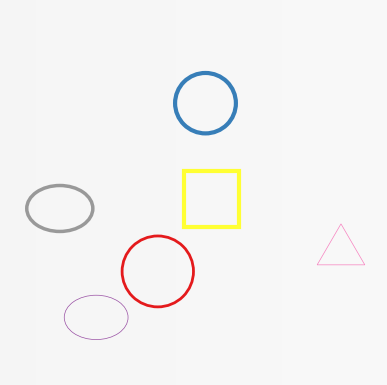[{"shape": "circle", "thickness": 2, "radius": 0.46, "center": [0.407, 0.295]}, {"shape": "circle", "thickness": 3, "radius": 0.39, "center": [0.53, 0.732]}, {"shape": "oval", "thickness": 0.5, "radius": 0.41, "center": [0.248, 0.176]}, {"shape": "square", "thickness": 3, "radius": 0.36, "center": [0.545, 0.483]}, {"shape": "triangle", "thickness": 0.5, "radius": 0.35, "center": [0.88, 0.348]}, {"shape": "oval", "thickness": 2.5, "radius": 0.43, "center": [0.154, 0.458]}]